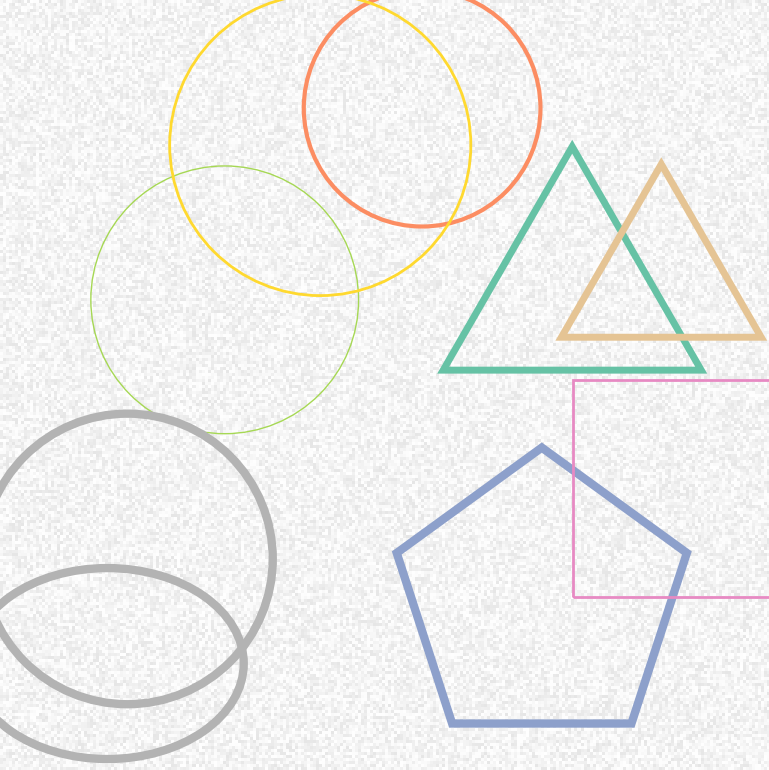[{"shape": "triangle", "thickness": 2.5, "radius": 0.97, "center": [0.743, 0.616]}, {"shape": "circle", "thickness": 1.5, "radius": 0.77, "center": [0.548, 0.86]}, {"shape": "pentagon", "thickness": 3, "radius": 0.99, "center": [0.704, 0.221]}, {"shape": "square", "thickness": 1, "radius": 0.7, "center": [0.885, 0.365]}, {"shape": "circle", "thickness": 0.5, "radius": 0.87, "center": [0.292, 0.611]}, {"shape": "circle", "thickness": 1, "radius": 0.98, "center": [0.416, 0.812]}, {"shape": "triangle", "thickness": 2.5, "radius": 0.75, "center": [0.859, 0.637]}, {"shape": "circle", "thickness": 3, "radius": 0.94, "center": [0.166, 0.274]}, {"shape": "oval", "thickness": 3, "radius": 0.89, "center": [0.139, 0.138]}]